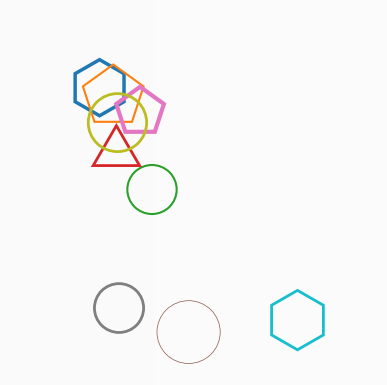[{"shape": "hexagon", "thickness": 2.5, "radius": 0.36, "center": [0.257, 0.772]}, {"shape": "pentagon", "thickness": 1.5, "radius": 0.41, "center": [0.292, 0.75]}, {"shape": "circle", "thickness": 1.5, "radius": 0.32, "center": [0.392, 0.508]}, {"shape": "triangle", "thickness": 2, "radius": 0.35, "center": [0.3, 0.604]}, {"shape": "circle", "thickness": 0.5, "radius": 0.41, "center": [0.487, 0.137]}, {"shape": "pentagon", "thickness": 3, "radius": 0.32, "center": [0.361, 0.71]}, {"shape": "circle", "thickness": 2, "radius": 0.32, "center": [0.307, 0.2]}, {"shape": "circle", "thickness": 2, "radius": 0.38, "center": [0.303, 0.681]}, {"shape": "hexagon", "thickness": 2, "radius": 0.39, "center": [0.768, 0.169]}]